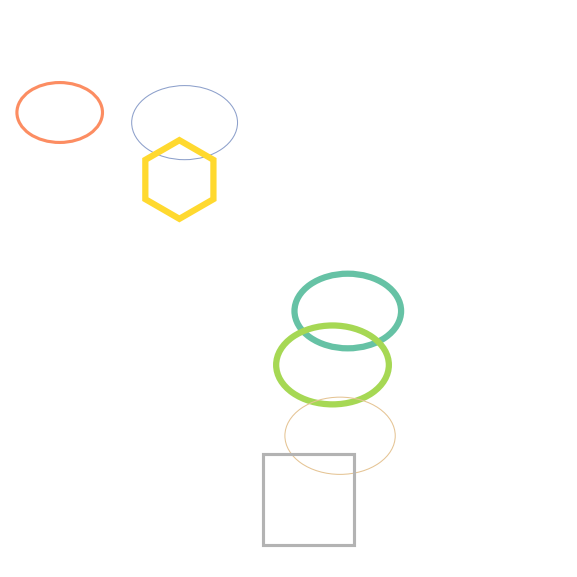[{"shape": "oval", "thickness": 3, "radius": 0.46, "center": [0.602, 0.461]}, {"shape": "oval", "thickness": 1.5, "radius": 0.37, "center": [0.103, 0.804]}, {"shape": "oval", "thickness": 0.5, "radius": 0.46, "center": [0.32, 0.787]}, {"shape": "oval", "thickness": 3, "radius": 0.49, "center": [0.576, 0.367]}, {"shape": "hexagon", "thickness": 3, "radius": 0.34, "center": [0.311, 0.688]}, {"shape": "oval", "thickness": 0.5, "radius": 0.48, "center": [0.589, 0.245]}, {"shape": "square", "thickness": 1.5, "radius": 0.39, "center": [0.535, 0.134]}]